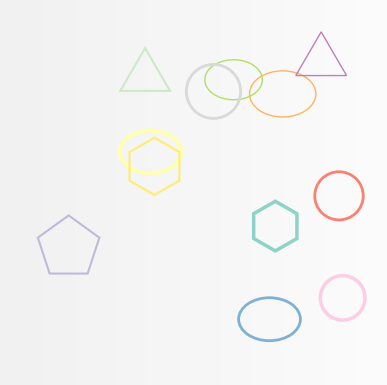[{"shape": "hexagon", "thickness": 2.5, "radius": 0.32, "center": [0.71, 0.413]}, {"shape": "oval", "thickness": 3, "radius": 0.4, "center": [0.388, 0.605]}, {"shape": "pentagon", "thickness": 1.5, "radius": 0.42, "center": [0.177, 0.357]}, {"shape": "circle", "thickness": 2, "radius": 0.31, "center": [0.875, 0.491]}, {"shape": "oval", "thickness": 2, "radius": 0.4, "center": [0.695, 0.171]}, {"shape": "oval", "thickness": 1, "radius": 0.43, "center": [0.729, 0.756]}, {"shape": "oval", "thickness": 1, "radius": 0.37, "center": [0.603, 0.793]}, {"shape": "circle", "thickness": 2.5, "radius": 0.29, "center": [0.884, 0.226]}, {"shape": "circle", "thickness": 2, "radius": 0.35, "center": [0.551, 0.762]}, {"shape": "triangle", "thickness": 1, "radius": 0.38, "center": [0.829, 0.842]}, {"shape": "triangle", "thickness": 1.5, "radius": 0.37, "center": [0.375, 0.801]}, {"shape": "hexagon", "thickness": 1.5, "radius": 0.37, "center": [0.399, 0.568]}]